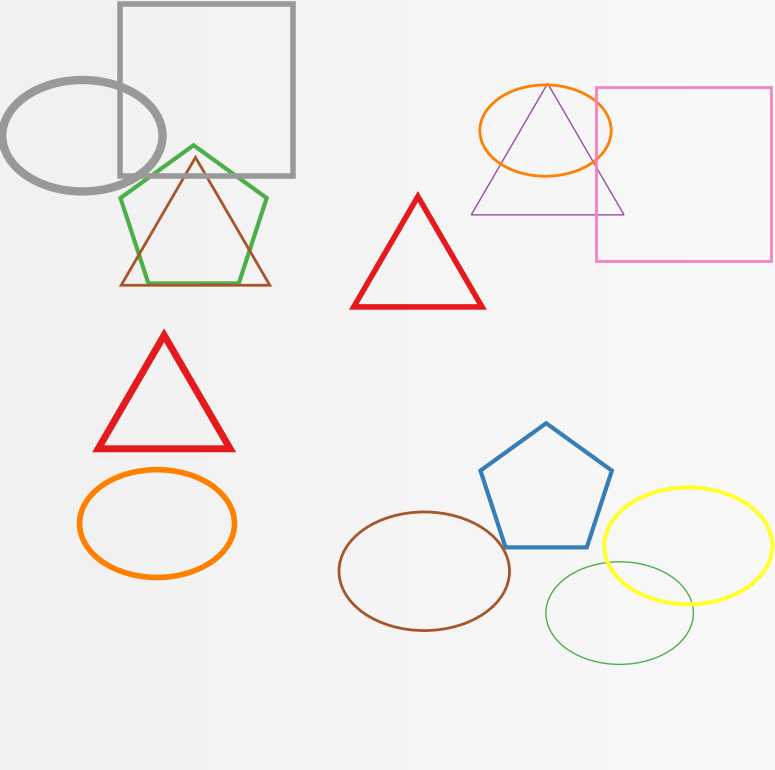[{"shape": "triangle", "thickness": 2, "radius": 0.48, "center": [0.539, 0.649]}, {"shape": "triangle", "thickness": 2.5, "radius": 0.49, "center": [0.212, 0.466]}, {"shape": "pentagon", "thickness": 1.5, "radius": 0.45, "center": [0.705, 0.361]}, {"shape": "pentagon", "thickness": 1.5, "radius": 0.5, "center": [0.25, 0.712]}, {"shape": "oval", "thickness": 0.5, "radius": 0.48, "center": [0.8, 0.204]}, {"shape": "triangle", "thickness": 0.5, "radius": 0.57, "center": [0.707, 0.778]}, {"shape": "oval", "thickness": 1, "radius": 0.42, "center": [0.704, 0.83]}, {"shape": "oval", "thickness": 2, "radius": 0.5, "center": [0.203, 0.32]}, {"shape": "oval", "thickness": 1.5, "radius": 0.54, "center": [0.888, 0.291]}, {"shape": "triangle", "thickness": 1, "radius": 0.55, "center": [0.252, 0.685]}, {"shape": "oval", "thickness": 1, "radius": 0.55, "center": [0.547, 0.258]}, {"shape": "square", "thickness": 1, "radius": 0.56, "center": [0.882, 0.774]}, {"shape": "square", "thickness": 2, "radius": 0.56, "center": [0.266, 0.883]}, {"shape": "oval", "thickness": 3, "radius": 0.52, "center": [0.106, 0.824]}]